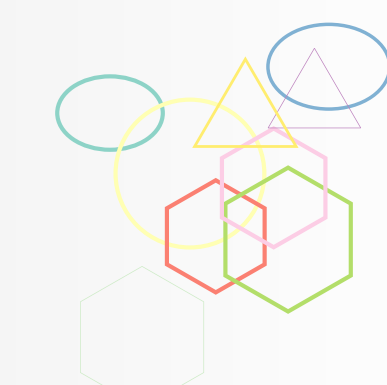[{"shape": "oval", "thickness": 3, "radius": 0.68, "center": [0.284, 0.706]}, {"shape": "circle", "thickness": 3, "radius": 0.96, "center": [0.49, 0.549]}, {"shape": "hexagon", "thickness": 3, "radius": 0.73, "center": [0.557, 0.386]}, {"shape": "oval", "thickness": 2.5, "radius": 0.79, "center": [0.849, 0.827]}, {"shape": "hexagon", "thickness": 3, "radius": 0.93, "center": [0.743, 0.378]}, {"shape": "hexagon", "thickness": 3, "radius": 0.77, "center": [0.706, 0.512]}, {"shape": "triangle", "thickness": 0.5, "radius": 0.69, "center": [0.811, 0.737]}, {"shape": "hexagon", "thickness": 0.5, "radius": 0.92, "center": [0.367, 0.124]}, {"shape": "triangle", "thickness": 2, "radius": 0.76, "center": [0.633, 0.695]}]